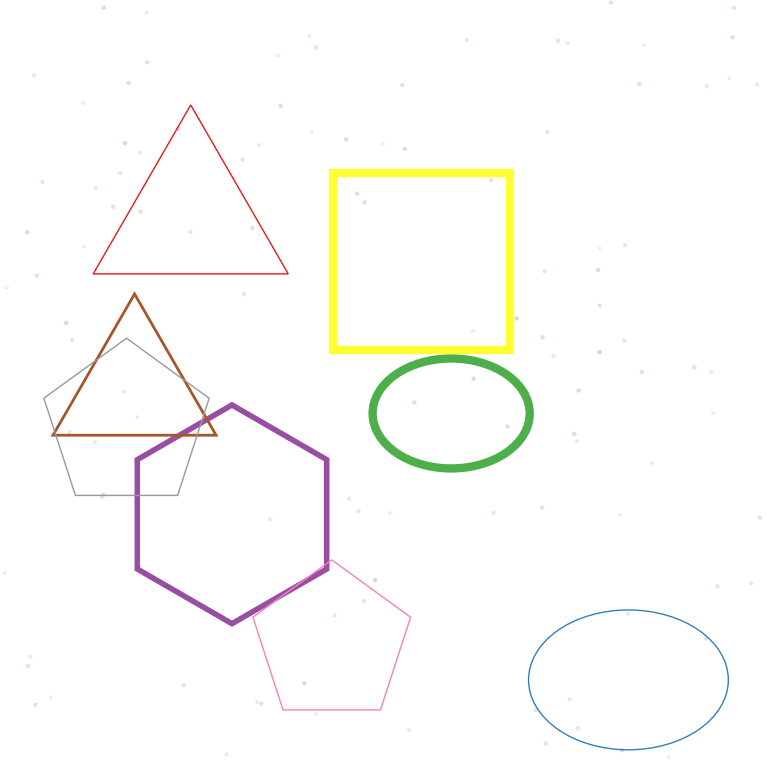[{"shape": "triangle", "thickness": 0.5, "radius": 0.73, "center": [0.248, 0.717]}, {"shape": "oval", "thickness": 0.5, "radius": 0.65, "center": [0.816, 0.117]}, {"shape": "oval", "thickness": 3, "radius": 0.51, "center": [0.586, 0.463]}, {"shape": "hexagon", "thickness": 2, "radius": 0.71, "center": [0.301, 0.332]}, {"shape": "square", "thickness": 3, "radius": 0.57, "center": [0.547, 0.66]}, {"shape": "triangle", "thickness": 1, "radius": 0.61, "center": [0.175, 0.496]}, {"shape": "pentagon", "thickness": 0.5, "radius": 0.54, "center": [0.431, 0.165]}, {"shape": "pentagon", "thickness": 0.5, "radius": 0.56, "center": [0.164, 0.448]}]